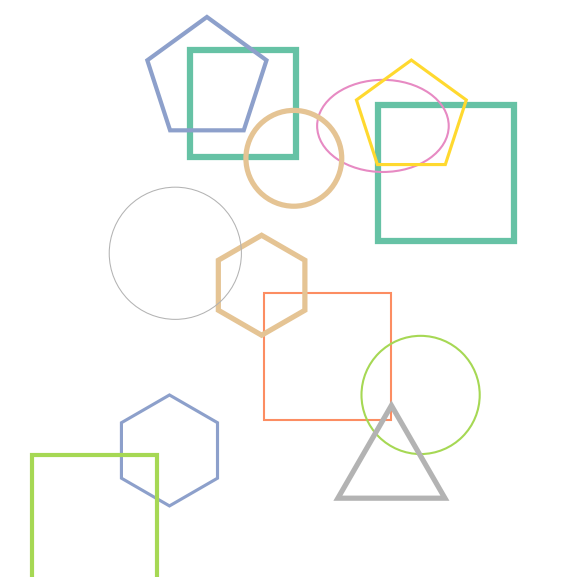[{"shape": "square", "thickness": 3, "radius": 0.59, "center": [0.773, 0.699]}, {"shape": "square", "thickness": 3, "radius": 0.46, "center": [0.42, 0.82]}, {"shape": "square", "thickness": 1, "radius": 0.55, "center": [0.567, 0.382]}, {"shape": "hexagon", "thickness": 1.5, "radius": 0.48, "center": [0.293, 0.219]}, {"shape": "pentagon", "thickness": 2, "radius": 0.54, "center": [0.358, 0.861]}, {"shape": "oval", "thickness": 1, "radius": 0.57, "center": [0.663, 0.781]}, {"shape": "circle", "thickness": 1, "radius": 0.51, "center": [0.728, 0.315]}, {"shape": "square", "thickness": 2, "radius": 0.54, "center": [0.163, 0.103]}, {"shape": "pentagon", "thickness": 1.5, "radius": 0.5, "center": [0.712, 0.795]}, {"shape": "circle", "thickness": 2.5, "radius": 0.41, "center": [0.509, 0.725]}, {"shape": "hexagon", "thickness": 2.5, "radius": 0.43, "center": [0.453, 0.505]}, {"shape": "circle", "thickness": 0.5, "radius": 0.57, "center": [0.304, 0.561]}, {"shape": "triangle", "thickness": 2.5, "radius": 0.54, "center": [0.678, 0.19]}]